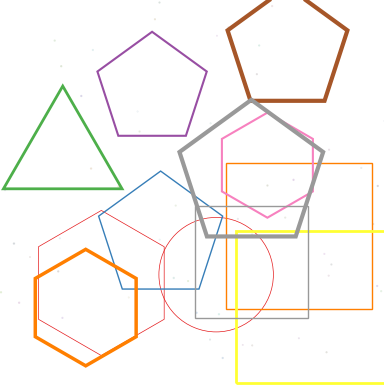[{"shape": "circle", "thickness": 0.5, "radius": 0.74, "center": [0.561, 0.287]}, {"shape": "hexagon", "thickness": 0.5, "radius": 0.94, "center": [0.263, 0.265]}, {"shape": "pentagon", "thickness": 1, "radius": 0.85, "center": [0.417, 0.386]}, {"shape": "triangle", "thickness": 2, "radius": 0.89, "center": [0.163, 0.599]}, {"shape": "pentagon", "thickness": 1.5, "radius": 0.75, "center": [0.395, 0.768]}, {"shape": "hexagon", "thickness": 2.5, "radius": 0.76, "center": [0.223, 0.201]}, {"shape": "square", "thickness": 1, "radius": 0.95, "center": [0.776, 0.387]}, {"shape": "square", "thickness": 2, "radius": 0.98, "center": [0.811, 0.203]}, {"shape": "pentagon", "thickness": 3, "radius": 0.82, "center": [0.747, 0.871]}, {"shape": "hexagon", "thickness": 1.5, "radius": 0.68, "center": [0.695, 0.571]}, {"shape": "square", "thickness": 1, "radius": 0.73, "center": [0.653, 0.319]}, {"shape": "pentagon", "thickness": 3, "radius": 0.98, "center": [0.653, 0.545]}]